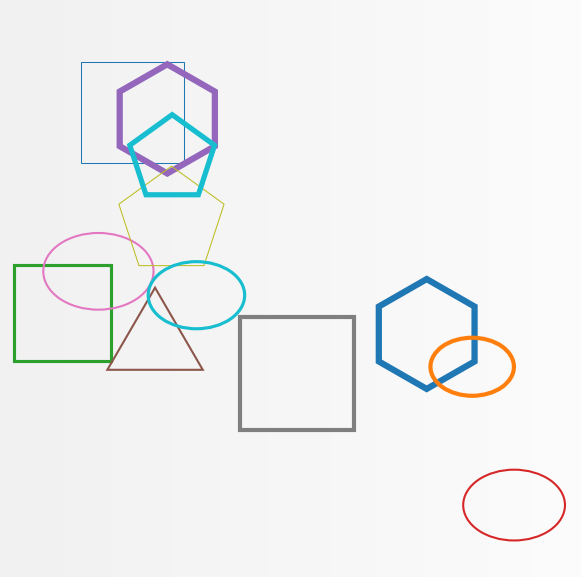[{"shape": "square", "thickness": 0.5, "radius": 0.44, "center": [0.228, 0.804]}, {"shape": "hexagon", "thickness": 3, "radius": 0.48, "center": [0.734, 0.421]}, {"shape": "oval", "thickness": 2, "radius": 0.36, "center": [0.812, 0.364]}, {"shape": "square", "thickness": 1.5, "radius": 0.41, "center": [0.107, 0.457]}, {"shape": "oval", "thickness": 1, "radius": 0.44, "center": [0.884, 0.125]}, {"shape": "hexagon", "thickness": 3, "radius": 0.47, "center": [0.288, 0.793]}, {"shape": "triangle", "thickness": 1, "radius": 0.47, "center": [0.267, 0.406]}, {"shape": "oval", "thickness": 1, "radius": 0.47, "center": [0.169, 0.529]}, {"shape": "square", "thickness": 2, "radius": 0.49, "center": [0.511, 0.352]}, {"shape": "pentagon", "thickness": 0.5, "radius": 0.48, "center": [0.295, 0.616]}, {"shape": "pentagon", "thickness": 2.5, "radius": 0.38, "center": [0.296, 0.724]}, {"shape": "oval", "thickness": 1.5, "radius": 0.41, "center": [0.338, 0.488]}]